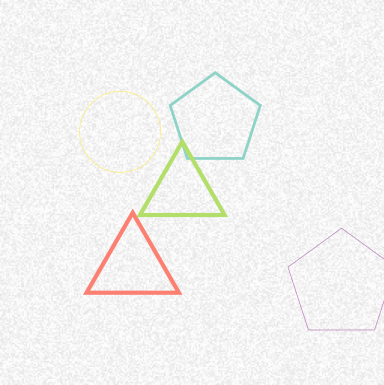[{"shape": "pentagon", "thickness": 2, "radius": 0.62, "center": [0.559, 0.688]}, {"shape": "triangle", "thickness": 3, "radius": 0.69, "center": [0.345, 0.309]}, {"shape": "triangle", "thickness": 3, "radius": 0.63, "center": [0.473, 0.505]}, {"shape": "pentagon", "thickness": 0.5, "radius": 0.73, "center": [0.887, 0.261]}, {"shape": "circle", "thickness": 0.5, "radius": 0.53, "center": [0.312, 0.658]}]